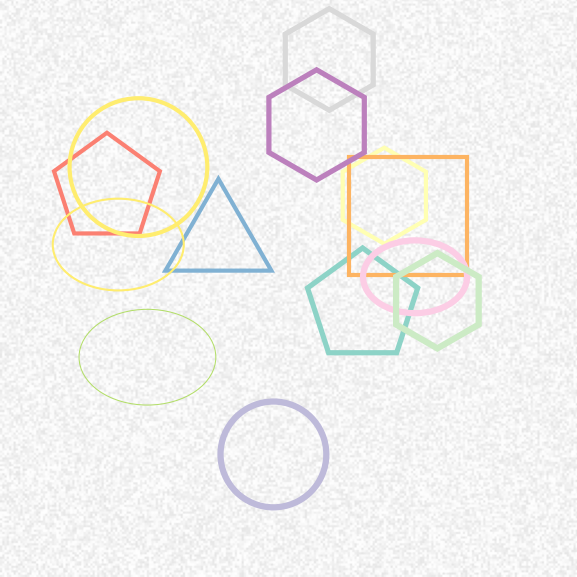[{"shape": "pentagon", "thickness": 2.5, "radius": 0.5, "center": [0.628, 0.469]}, {"shape": "hexagon", "thickness": 2, "radius": 0.42, "center": [0.665, 0.66]}, {"shape": "circle", "thickness": 3, "radius": 0.46, "center": [0.473, 0.212]}, {"shape": "pentagon", "thickness": 2, "radius": 0.48, "center": [0.185, 0.673]}, {"shape": "triangle", "thickness": 2, "radius": 0.53, "center": [0.378, 0.583]}, {"shape": "square", "thickness": 2, "radius": 0.51, "center": [0.706, 0.625]}, {"shape": "oval", "thickness": 0.5, "radius": 0.59, "center": [0.255, 0.381]}, {"shape": "oval", "thickness": 3, "radius": 0.45, "center": [0.719, 0.52]}, {"shape": "hexagon", "thickness": 2.5, "radius": 0.44, "center": [0.57, 0.896]}, {"shape": "hexagon", "thickness": 2.5, "radius": 0.48, "center": [0.548, 0.783]}, {"shape": "hexagon", "thickness": 3, "radius": 0.41, "center": [0.757, 0.478]}, {"shape": "circle", "thickness": 2, "radius": 0.6, "center": [0.24, 0.71]}, {"shape": "oval", "thickness": 1, "radius": 0.57, "center": [0.205, 0.576]}]